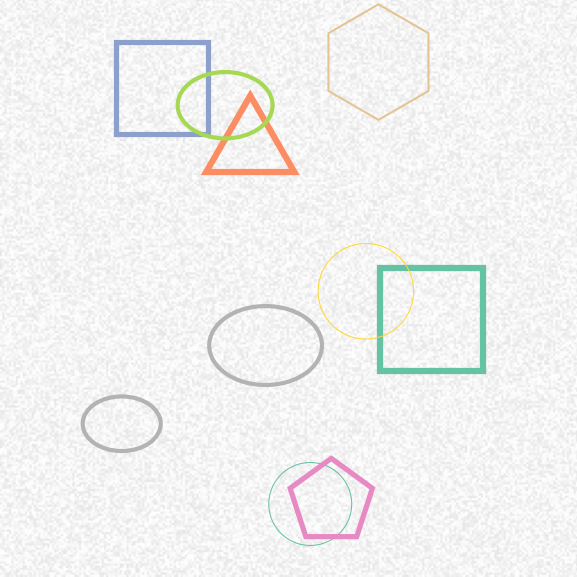[{"shape": "square", "thickness": 3, "radius": 0.45, "center": [0.748, 0.446]}, {"shape": "circle", "thickness": 0.5, "radius": 0.36, "center": [0.537, 0.126]}, {"shape": "triangle", "thickness": 3, "radius": 0.44, "center": [0.433, 0.745]}, {"shape": "square", "thickness": 2.5, "radius": 0.4, "center": [0.28, 0.846]}, {"shape": "pentagon", "thickness": 2.5, "radius": 0.37, "center": [0.574, 0.13]}, {"shape": "oval", "thickness": 2, "radius": 0.41, "center": [0.39, 0.817]}, {"shape": "circle", "thickness": 0.5, "radius": 0.41, "center": [0.634, 0.495]}, {"shape": "hexagon", "thickness": 1, "radius": 0.5, "center": [0.655, 0.892]}, {"shape": "oval", "thickness": 2, "radius": 0.49, "center": [0.46, 0.401]}, {"shape": "oval", "thickness": 2, "radius": 0.34, "center": [0.211, 0.265]}]